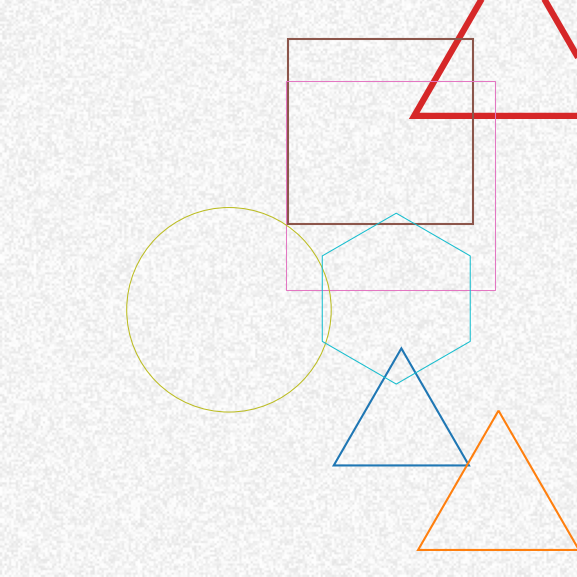[{"shape": "triangle", "thickness": 1, "radius": 0.68, "center": [0.695, 0.261]}, {"shape": "triangle", "thickness": 1, "radius": 0.8, "center": [0.863, 0.127]}, {"shape": "triangle", "thickness": 3, "radius": 0.99, "center": [0.888, 0.897]}, {"shape": "square", "thickness": 1, "radius": 0.8, "center": [0.659, 0.771]}, {"shape": "square", "thickness": 0.5, "radius": 0.9, "center": [0.676, 0.678]}, {"shape": "circle", "thickness": 0.5, "radius": 0.89, "center": [0.396, 0.463]}, {"shape": "hexagon", "thickness": 0.5, "radius": 0.74, "center": [0.686, 0.482]}]